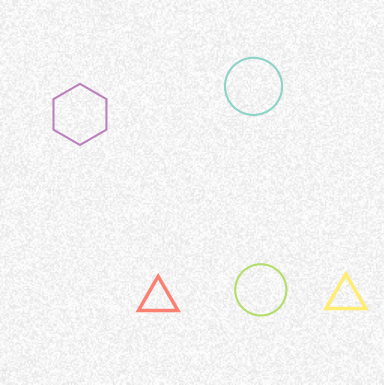[{"shape": "circle", "thickness": 1.5, "radius": 0.37, "center": [0.659, 0.776]}, {"shape": "triangle", "thickness": 2.5, "radius": 0.3, "center": [0.411, 0.223]}, {"shape": "circle", "thickness": 1.5, "radius": 0.33, "center": [0.677, 0.247]}, {"shape": "hexagon", "thickness": 1.5, "radius": 0.4, "center": [0.208, 0.703]}, {"shape": "triangle", "thickness": 2.5, "radius": 0.3, "center": [0.898, 0.228]}]